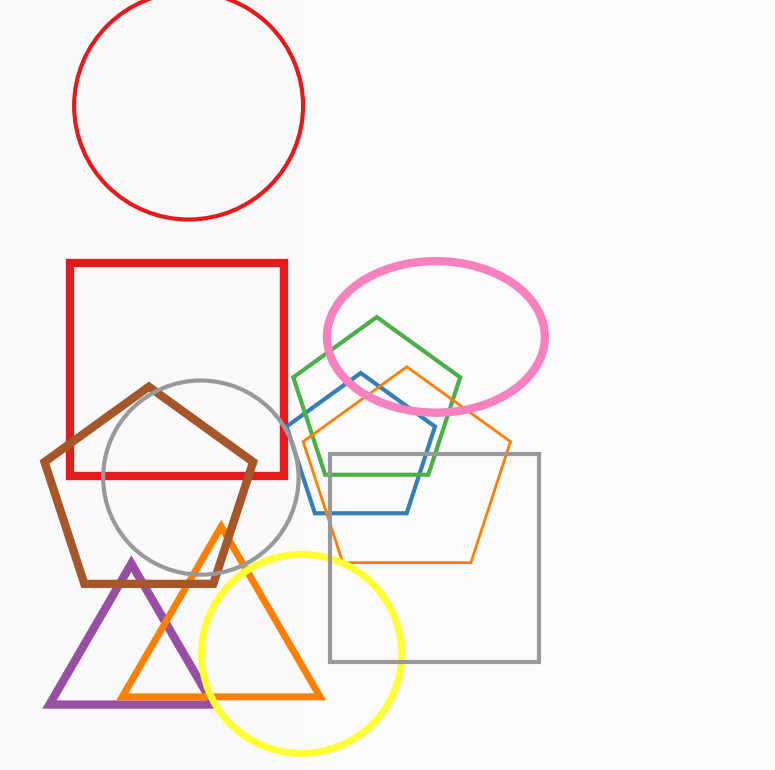[{"shape": "square", "thickness": 3, "radius": 0.69, "center": [0.228, 0.52]}, {"shape": "circle", "thickness": 1.5, "radius": 0.74, "center": [0.243, 0.863]}, {"shape": "pentagon", "thickness": 1.5, "radius": 0.5, "center": [0.466, 0.415]}, {"shape": "pentagon", "thickness": 1.5, "radius": 0.57, "center": [0.486, 0.475]}, {"shape": "triangle", "thickness": 3, "radius": 0.61, "center": [0.169, 0.146]}, {"shape": "pentagon", "thickness": 1, "radius": 0.7, "center": [0.525, 0.383]}, {"shape": "triangle", "thickness": 2.5, "radius": 0.74, "center": [0.285, 0.169]}, {"shape": "circle", "thickness": 2.5, "radius": 0.65, "center": [0.389, 0.151]}, {"shape": "pentagon", "thickness": 3, "radius": 0.71, "center": [0.192, 0.356]}, {"shape": "oval", "thickness": 3, "radius": 0.7, "center": [0.562, 0.562]}, {"shape": "circle", "thickness": 1.5, "radius": 0.63, "center": [0.259, 0.38]}, {"shape": "square", "thickness": 1.5, "radius": 0.67, "center": [0.56, 0.275]}]